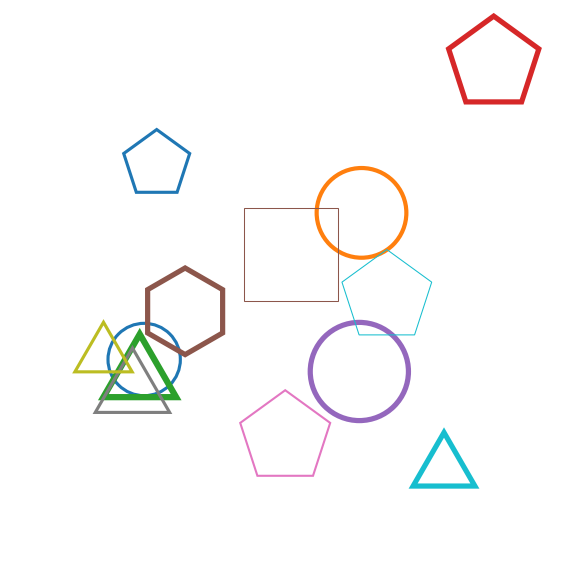[{"shape": "pentagon", "thickness": 1.5, "radius": 0.3, "center": [0.271, 0.715]}, {"shape": "circle", "thickness": 1.5, "radius": 0.31, "center": [0.25, 0.377]}, {"shape": "circle", "thickness": 2, "radius": 0.39, "center": [0.626, 0.631]}, {"shape": "triangle", "thickness": 3, "radius": 0.36, "center": [0.242, 0.348]}, {"shape": "pentagon", "thickness": 2.5, "radius": 0.41, "center": [0.855, 0.889]}, {"shape": "circle", "thickness": 2.5, "radius": 0.43, "center": [0.622, 0.356]}, {"shape": "square", "thickness": 0.5, "radius": 0.4, "center": [0.504, 0.558]}, {"shape": "hexagon", "thickness": 2.5, "radius": 0.37, "center": [0.321, 0.46]}, {"shape": "pentagon", "thickness": 1, "radius": 0.41, "center": [0.494, 0.242]}, {"shape": "triangle", "thickness": 1.5, "radius": 0.37, "center": [0.229, 0.322]}, {"shape": "triangle", "thickness": 1.5, "radius": 0.29, "center": [0.179, 0.384]}, {"shape": "pentagon", "thickness": 0.5, "radius": 0.41, "center": [0.67, 0.485]}, {"shape": "triangle", "thickness": 2.5, "radius": 0.31, "center": [0.769, 0.188]}]